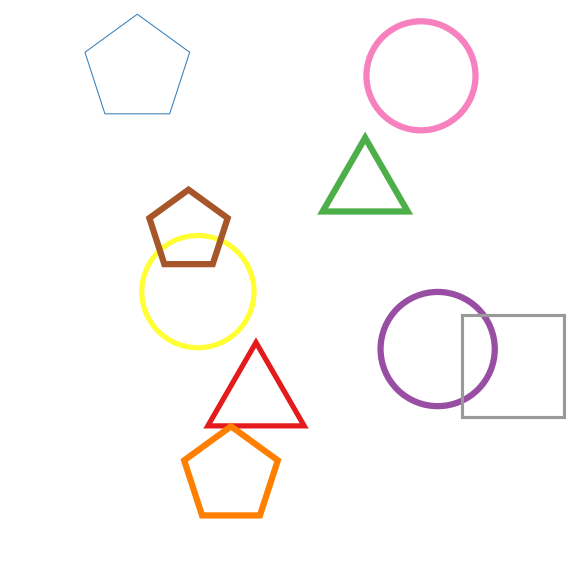[{"shape": "triangle", "thickness": 2.5, "radius": 0.48, "center": [0.443, 0.31]}, {"shape": "pentagon", "thickness": 0.5, "radius": 0.48, "center": [0.238, 0.879]}, {"shape": "triangle", "thickness": 3, "radius": 0.43, "center": [0.632, 0.675]}, {"shape": "circle", "thickness": 3, "radius": 0.49, "center": [0.758, 0.395]}, {"shape": "pentagon", "thickness": 3, "radius": 0.43, "center": [0.4, 0.176]}, {"shape": "circle", "thickness": 2.5, "radius": 0.49, "center": [0.343, 0.494]}, {"shape": "pentagon", "thickness": 3, "radius": 0.36, "center": [0.326, 0.599]}, {"shape": "circle", "thickness": 3, "radius": 0.47, "center": [0.729, 0.868]}, {"shape": "square", "thickness": 1.5, "radius": 0.44, "center": [0.888, 0.365]}]